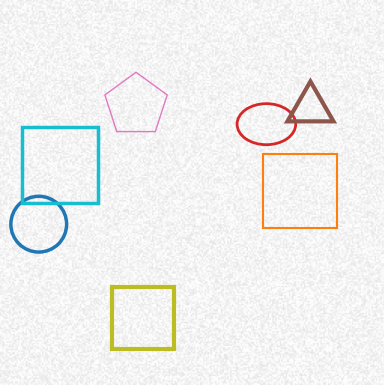[{"shape": "circle", "thickness": 2.5, "radius": 0.36, "center": [0.101, 0.418]}, {"shape": "square", "thickness": 1.5, "radius": 0.48, "center": [0.78, 0.504]}, {"shape": "oval", "thickness": 2, "radius": 0.38, "center": [0.692, 0.677]}, {"shape": "triangle", "thickness": 3, "radius": 0.35, "center": [0.806, 0.719]}, {"shape": "pentagon", "thickness": 1, "radius": 0.43, "center": [0.353, 0.727]}, {"shape": "square", "thickness": 3, "radius": 0.4, "center": [0.371, 0.174]}, {"shape": "square", "thickness": 2.5, "radius": 0.49, "center": [0.155, 0.572]}]